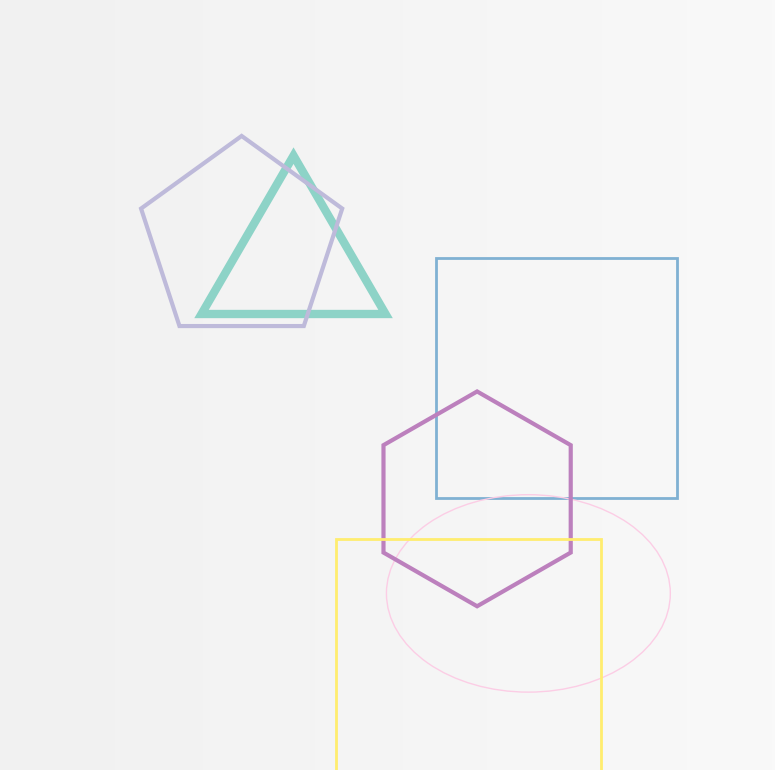[{"shape": "triangle", "thickness": 3, "radius": 0.69, "center": [0.379, 0.661]}, {"shape": "pentagon", "thickness": 1.5, "radius": 0.68, "center": [0.312, 0.687]}, {"shape": "square", "thickness": 1, "radius": 0.78, "center": [0.718, 0.508]}, {"shape": "oval", "thickness": 0.5, "radius": 0.92, "center": [0.682, 0.229]}, {"shape": "hexagon", "thickness": 1.5, "radius": 0.7, "center": [0.616, 0.352]}, {"shape": "square", "thickness": 1, "radius": 0.86, "center": [0.604, 0.128]}]